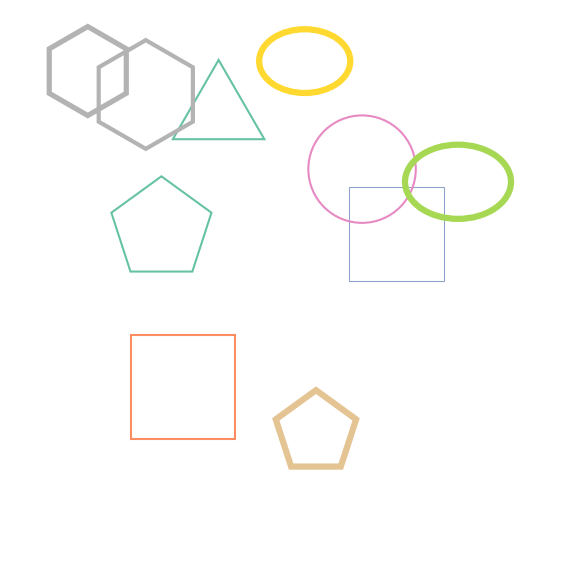[{"shape": "pentagon", "thickness": 1, "radius": 0.46, "center": [0.28, 0.603]}, {"shape": "triangle", "thickness": 1, "radius": 0.46, "center": [0.379, 0.804]}, {"shape": "square", "thickness": 1, "radius": 0.45, "center": [0.317, 0.329]}, {"shape": "square", "thickness": 0.5, "radius": 0.41, "center": [0.686, 0.594]}, {"shape": "circle", "thickness": 1, "radius": 0.47, "center": [0.627, 0.706]}, {"shape": "oval", "thickness": 3, "radius": 0.46, "center": [0.793, 0.684]}, {"shape": "oval", "thickness": 3, "radius": 0.39, "center": [0.528, 0.893]}, {"shape": "pentagon", "thickness": 3, "radius": 0.37, "center": [0.547, 0.25]}, {"shape": "hexagon", "thickness": 2.5, "radius": 0.39, "center": [0.152, 0.876]}, {"shape": "hexagon", "thickness": 2, "radius": 0.47, "center": [0.252, 0.836]}]